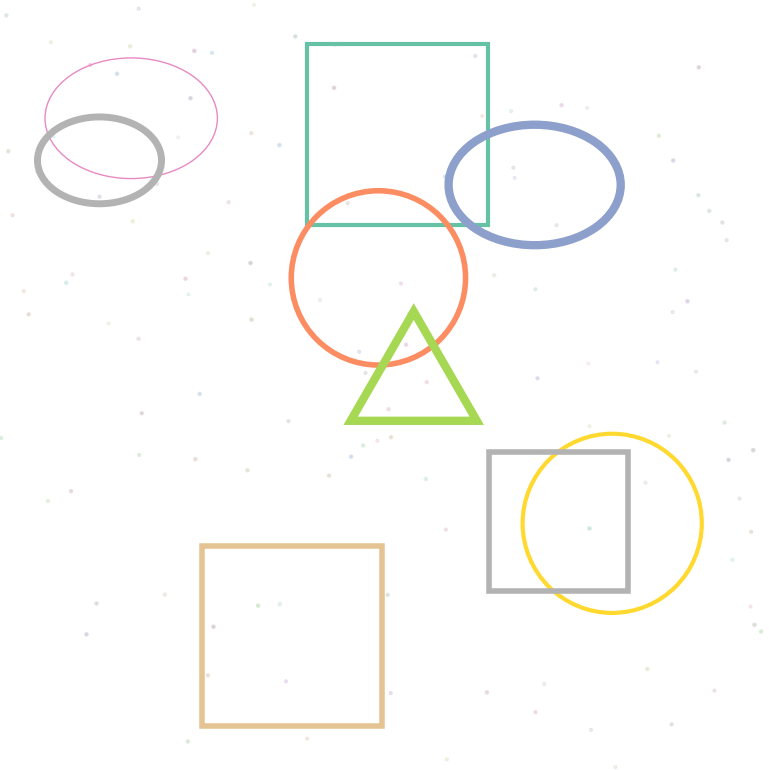[{"shape": "square", "thickness": 1.5, "radius": 0.59, "center": [0.516, 0.826]}, {"shape": "circle", "thickness": 2, "radius": 0.57, "center": [0.491, 0.639]}, {"shape": "oval", "thickness": 3, "radius": 0.56, "center": [0.694, 0.76]}, {"shape": "oval", "thickness": 0.5, "radius": 0.56, "center": [0.17, 0.846]}, {"shape": "triangle", "thickness": 3, "radius": 0.47, "center": [0.537, 0.501]}, {"shape": "circle", "thickness": 1.5, "radius": 0.58, "center": [0.795, 0.32]}, {"shape": "square", "thickness": 2, "radius": 0.58, "center": [0.379, 0.175]}, {"shape": "oval", "thickness": 2.5, "radius": 0.4, "center": [0.129, 0.792]}, {"shape": "square", "thickness": 2, "radius": 0.45, "center": [0.726, 0.323]}]